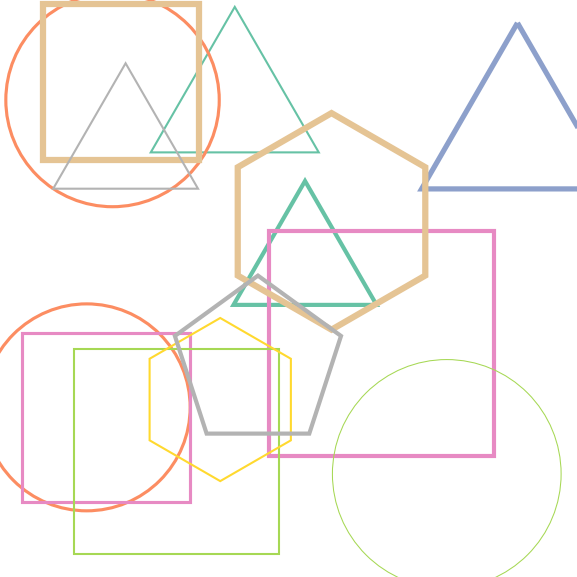[{"shape": "triangle", "thickness": 1, "radius": 0.84, "center": [0.407, 0.819]}, {"shape": "triangle", "thickness": 2, "radius": 0.71, "center": [0.528, 0.543]}, {"shape": "circle", "thickness": 1.5, "radius": 0.9, "center": [0.15, 0.294]}, {"shape": "circle", "thickness": 1.5, "radius": 0.92, "center": [0.195, 0.826]}, {"shape": "triangle", "thickness": 2.5, "radius": 0.96, "center": [0.896, 0.768]}, {"shape": "square", "thickness": 2, "radius": 0.97, "center": [0.66, 0.405]}, {"shape": "square", "thickness": 1.5, "radius": 0.73, "center": [0.184, 0.276]}, {"shape": "square", "thickness": 1, "radius": 0.89, "center": [0.306, 0.218]}, {"shape": "circle", "thickness": 0.5, "radius": 0.99, "center": [0.774, 0.179]}, {"shape": "hexagon", "thickness": 1, "radius": 0.71, "center": [0.381, 0.307]}, {"shape": "square", "thickness": 3, "radius": 0.67, "center": [0.209, 0.857]}, {"shape": "hexagon", "thickness": 3, "radius": 0.94, "center": [0.574, 0.616]}, {"shape": "triangle", "thickness": 1, "radius": 0.72, "center": [0.217, 0.745]}, {"shape": "pentagon", "thickness": 2, "radius": 0.76, "center": [0.447, 0.371]}]